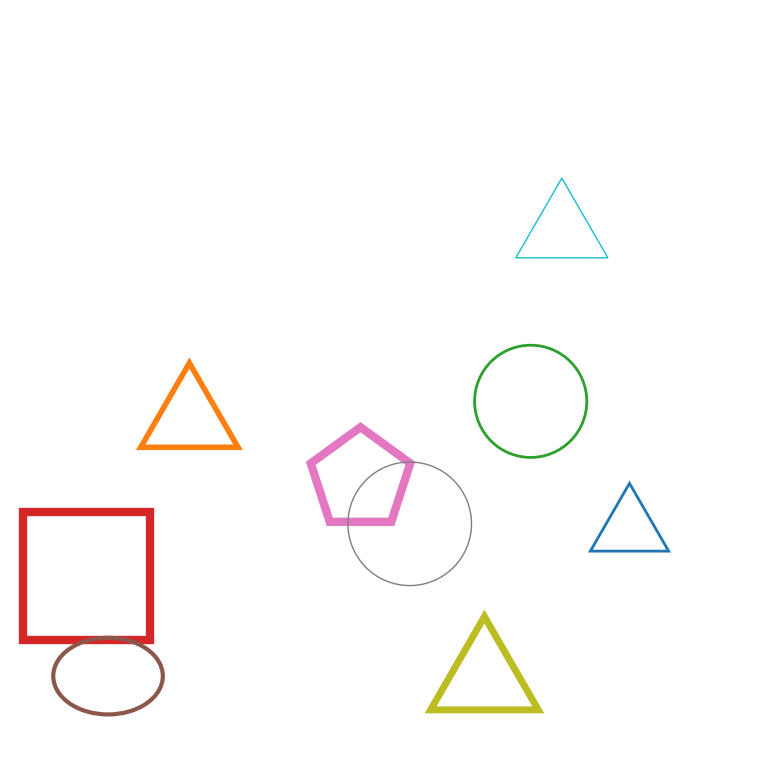[{"shape": "triangle", "thickness": 1, "radius": 0.29, "center": [0.818, 0.314]}, {"shape": "triangle", "thickness": 2, "radius": 0.36, "center": [0.246, 0.456]}, {"shape": "circle", "thickness": 1, "radius": 0.36, "center": [0.689, 0.479]}, {"shape": "square", "thickness": 3, "radius": 0.41, "center": [0.113, 0.252]}, {"shape": "oval", "thickness": 1.5, "radius": 0.36, "center": [0.14, 0.122]}, {"shape": "pentagon", "thickness": 3, "radius": 0.34, "center": [0.468, 0.377]}, {"shape": "circle", "thickness": 0.5, "radius": 0.4, "center": [0.532, 0.32]}, {"shape": "triangle", "thickness": 2.5, "radius": 0.4, "center": [0.629, 0.118]}, {"shape": "triangle", "thickness": 0.5, "radius": 0.35, "center": [0.73, 0.7]}]